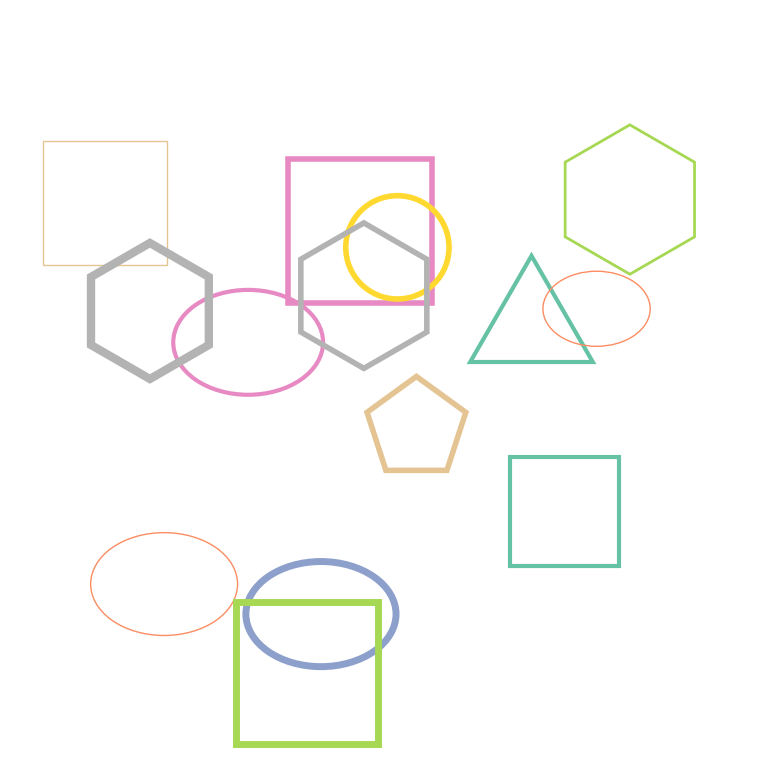[{"shape": "triangle", "thickness": 1.5, "radius": 0.46, "center": [0.69, 0.576]}, {"shape": "square", "thickness": 1.5, "radius": 0.35, "center": [0.733, 0.335]}, {"shape": "oval", "thickness": 0.5, "radius": 0.35, "center": [0.775, 0.599]}, {"shape": "oval", "thickness": 0.5, "radius": 0.48, "center": [0.213, 0.241]}, {"shape": "oval", "thickness": 2.5, "radius": 0.49, "center": [0.417, 0.202]}, {"shape": "oval", "thickness": 1.5, "radius": 0.49, "center": [0.322, 0.555]}, {"shape": "square", "thickness": 2, "radius": 0.47, "center": [0.468, 0.7]}, {"shape": "hexagon", "thickness": 1, "radius": 0.48, "center": [0.818, 0.741]}, {"shape": "square", "thickness": 2.5, "radius": 0.46, "center": [0.399, 0.126]}, {"shape": "circle", "thickness": 2, "radius": 0.34, "center": [0.516, 0.679]}, {"shape": "square", "thickness": 0.5, "radius": 0.4, "center": [0.136, 0.737]}, {"shape": "pentagon", "thickness": 2, "radius": 0.34, "center": [0.541, 0.444]}, {"shape": "hexagon", "thickness": 3, "radius": 0.44, "center": [0.195, 0.596]}, {"shape": "hexagon", "thickness": 2, "radius": 0.47, "center": [0.473, 0.616]}]